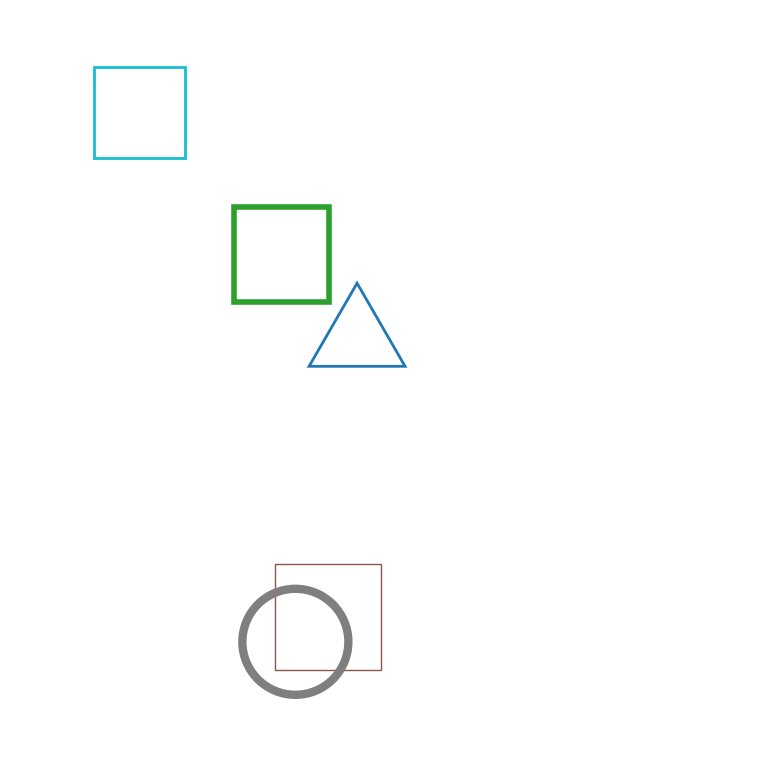[{"shape": "triangle", "thickness": 1, "radius": 0.36, "center": [0.464, 0.56]}, {"shape": "square", "thickness": 2, "radius": 0.31, "center": [0.365, 0.669]}, {"shape": "square", "thickness": 0.5, "radius": 0.35, "center": [0.426, 0.198]}, {"shape": "circle", "thickness": 3, "radius": 0.34, "center": [0.384, 0.166]}, {"shape": "square", "thickness": 1, "radius": 0.3, "center": [0.181, 0.853]}]